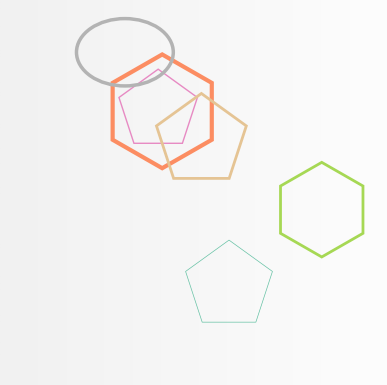[{"shape": "pentagon", "thickness": 0.5, "radius": 0.59, "center": [0.591, 0.259]}, {"shape": "hexagon", "thickness": 3, "radius": 0.74, "center": [0.419, 0.711]}, {"shape": "pentagon", "thickness": 1, "radius": 0.53, "center": [0.408, 0.714]}, {"shape": "hexagon", "thickness": 2, "radius": 0.61, "center": [0.83, 0.455]}, {"shape": "pentagon", "thickness": 2, "radius": 0.61, "center": [0.52, 0.635]}, {"shape": "oval", "thickness": 2.5, "radius": 0.62, "center": [0.322, 0.864]}]